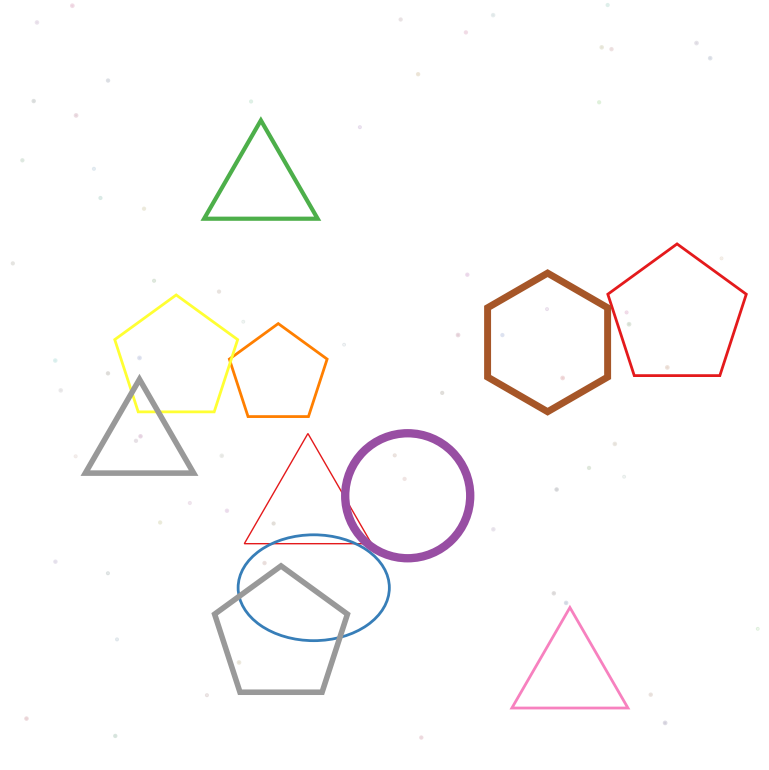[{"shape": "pentagon", "thickness": 1, "radius": 0.47, "center": [0.879, 0.589]}, {"shape": "triangle", "thickness": 0.5, "radius": 0.48, "center": [0.4, 0.342]}, {"shape": "oval", "thickness": 1, "radius": 0.49, "center": [0.407, 0.237]}, {"shape": "triangle", "thickness": 1.5, "radius": 0.43, "center": [0.339, 0.759]}, {"shape": "circle", "thickness": 3, "radius": 0.41, "center": [0.529, 0.356]}, {"shape": "pentagon", "thickness": 1, "radius": 0.33, "center": [0.361, 0.513]}, {"shape": "pentagon", "thickness": 1, "radius": 0.42, "center": [0.229, 0.533]}, {"shape": "hexagon", "thickness": 2.5, "radius": 0.45, "center": [0.711, 0.555]}, {"shape": "triangle", "thickness": 1, "radius": 0.44, "center": [0.74, 0.124]}, {"shape": "triangle", "thickness": 2, "radius": 0.41, "center": [0.181, 0.426]}, {"shape": "pentagon", "thickness": 2, "radius": 0.45, "center": [0.365, 0.174]}]